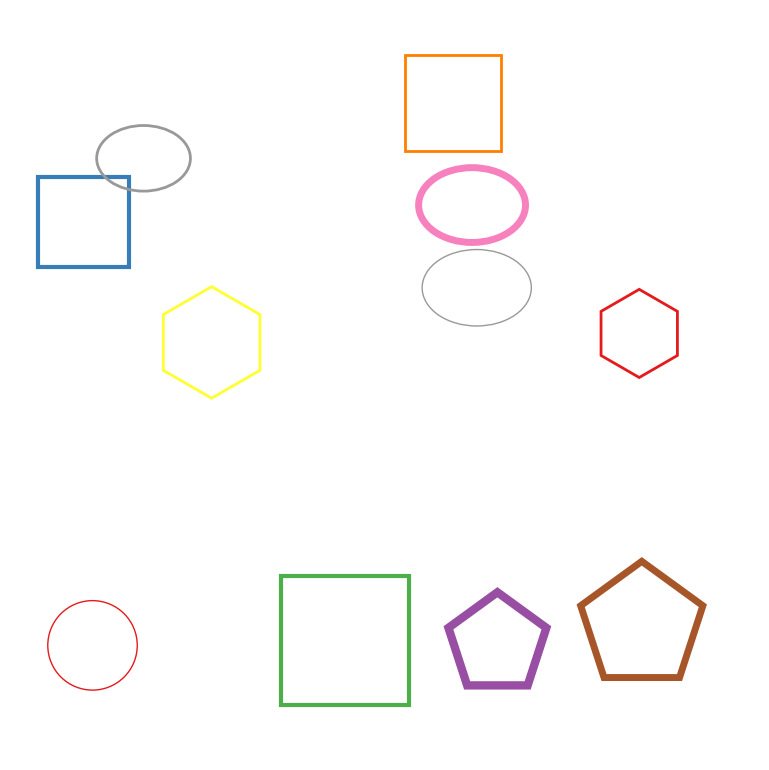[{"shape": "circle", "thickness": 0.5, "radius": 0.29, "center": [0.12, 0.162]}, {"shape": "hexagon", "thickness": 1, "radius": 0.29, "center": [0.83, 0.567]}, {"shape": "square", "thickness": 1.5, "radius": 0.29, "center": [0.108, 0.711]}, {"shape": "square", "thickness": 1.5, "radius": 0.42, "center": [0.448, 0.168]}, {"shape": "pentagon", "thickness": 3, "radius": 0.33, "center": [0.646, 0.164]}, {"shape": "square", "thickness": 1, "radius": 0.31, "center": [0.588, 0.866]}, {"shape": "hexagon", "thickness": 1, "radius": 0.36, "center": [0.275, 0.555]}, {"shape": "pentagon", "thickness": 2.5, "radius": 0.42, "center": [0.833, 0.188]}, {"shape": "oval", "thickness": 2.5, "radius": 0.35, "center": [0.613, 0.734]}, {"shape": "oval", "thickness": 0.5, "radius": 0.35, "center": [0.619, 0.626]}, {"shape": "oval", "thickness": 1, "radius": 0.3, "center": [0.186, 0.794]}]